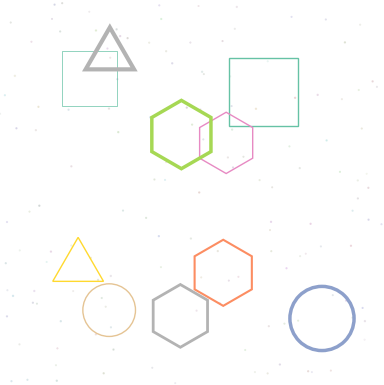[{"shape": "square", "thickness": 0.5, "radius": 0.36, "center": [0.233, 0.797]}, {"shape": "square", "thickness": 1, "radius": 0.45, "center": [0.685, 0.761]}, {"shape": "hexagon", "thickness": 1.5, "radius": 0.43, "center": [0.58, 0.291]}, {"shape": "circle", "thickness": 2.5, "radius": 0.42, "center": [0.836, 0.173]}, {"shape": "hexagon", "thickness": 1, "radius": 0.4, "center": [0.587, 0.629]}, {"shape": "hexagon", "thickness": 2.5, "radius": 0.44, "center": [0.471, 0.651]}, {"shape": "triangle", "thickness": 1, "radius": 0.38, "center": [0.203, 0.307]}, {"shape": "circle", "thickness": 1, "radius": 0.34, "center": [0.284, 0.194]}, {"shape": "hexagon", "thickness": 2, "radius": 0.41, "center": [0.468, 0.179]}, {"shape": "triangle", "thickness": 3, "radius": 0.36, "center": [0.285, 0.856]}]